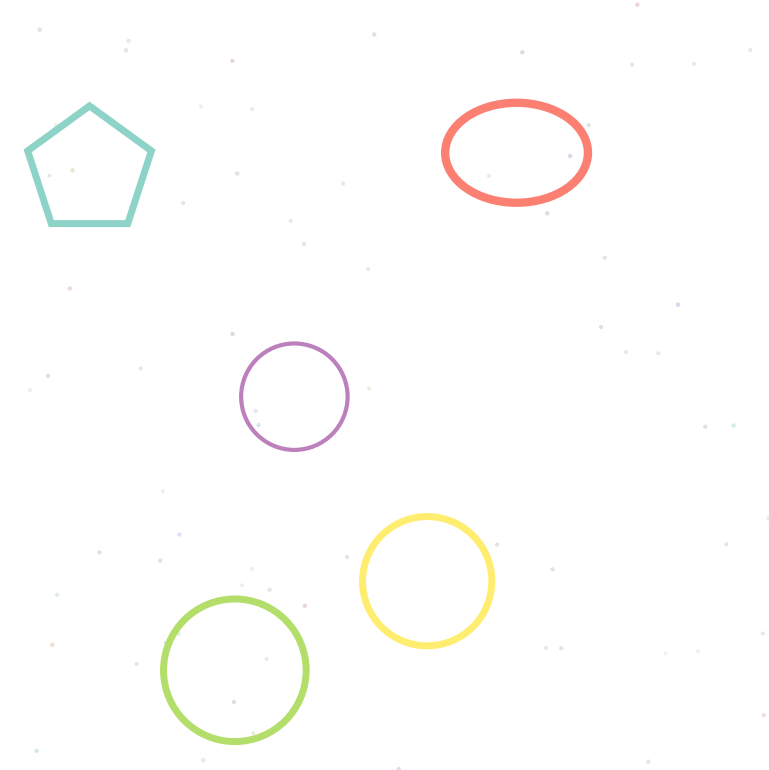[{"shape": "pentagon", "thickness": 2.5, "radius": 0.42, "center": [0.116, 0.778]}, {"shape": "oval", "thickness": 3, "radius": 0.46, "center": [0.671, 0.802]}, {"shape": "circle", "thickness": 2.5, "radius": 0.46, "center": [0.305, 0.13]}, {"shape": "circle", "thickness": 1.5, "radius": 0.35, "center": [0.382, 0.485]}, {"shape": "circle", "thickness": 2.5, "radius": 0.42, "center": [0.555, 0.245]}]